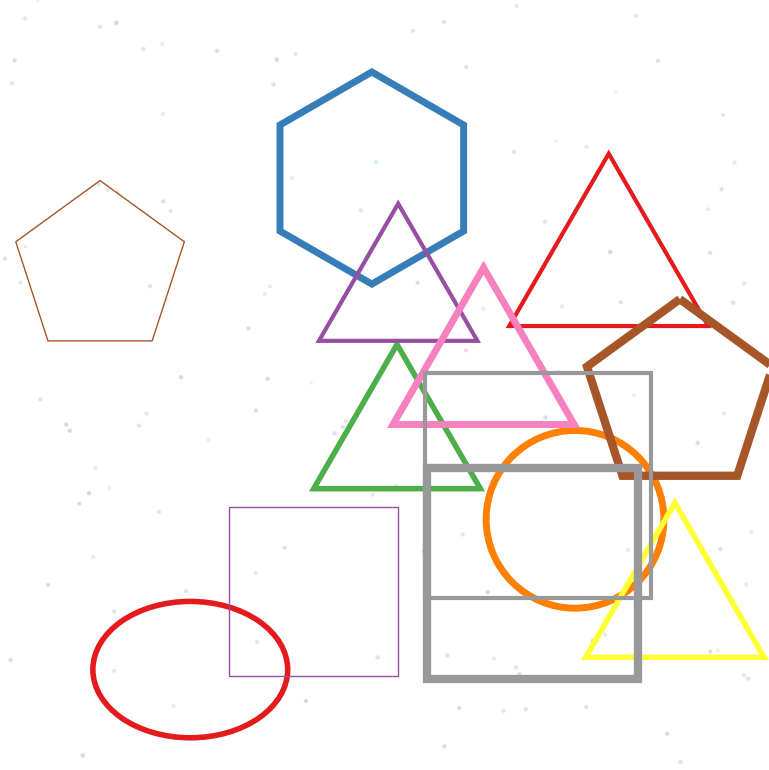[{"shape": "oval", "thickness": 2, "radius": 0.63, "center": [0.247, 0.13]}, {"shape": "triangle", "thickness": 1.5, "radius": 0.75, "center": [0.791, 0.651]}, {"shape": "hexagon", "thickness": 2.5, "radius": 0.69, "center": [0.483, 0.769]}, {"shape": "triangle", "thickness": 2, "radius": 0.62, "center": [0.516, 0.428]}, {"shape": "triangle", "thickness": 1.5, "radius": 0.59, "center": [0.517, 0.617]}, {"shape": "square", "thickness": 0.5, "radius": 0.55, "center": [0.408, 0.232]}, {"shape": "circle", "thickness": 2.5, "radius": 0.58, "center": [0.747, 0.326]}, {"shape": "triangle", "thickness": 2, "radius": 0.67, "center": [0.876, 0.213]}, {"shape": "pentagon", "thickness": 3, "radius": 0.63, "center": [0.883, 0.485]}, {"shape": "pentagon", "thickness": 0.5, "radius": 0.58, "center": [0.13, 0.65]}, {"shape": "triangle", "thickness": 2.5, "radius": 0.68, "center": [0.628, 0.517]}, {"shape": "square", "thickness": 3, "radius": 0.69, "center": [0.691, 0.255]}, {"shape": "square", "thickness": 1.5, "radius": 0.73, "center": [0.698, 0.369]}]